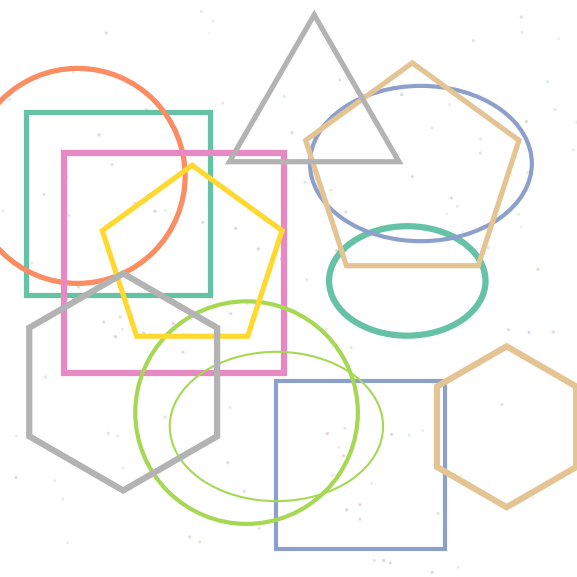[{"shape": "square", "thickness": 2.5, "radius": 0.79, "center": [0.204, 0.647]}, {"shape": "oval", "thickness": 3, "radius": 0.68, "center": [0.705, 0.513]}, {"shape": "circle", "thickness": 2.5, "radius": 0.93, "center": [0.134, 0.695]}, {"shape": "oval", "thickness": 2, "radius": 0.96, "center": [0.729, 0.716]}, {"shape": "square", "thickness": 2, "radius": 0.73, "center": [0.624, 0.194]}, {"shape": "square", "thickness": 3, "radius": 0.95, "center": [0.301, 0.543]}, {"shape": "circle", "thickness": 2, "radius": 0.96, "center": [0.427, 0.285]}, {"shape": "oval", "thickness": 1, "radius": 0.92, "center": [0.479, 0.261]}, {"shape": "pentagon", "thickness": 2.5, "radius": 0.82, "center": [0.333, 0.549]}, {"shape": "hexagon", "thickness": 3, "radius": 0.7, "center": [0.877, 0.26]}, {"shape": "pentagon", "thickness": 2.5, "radius": 0.97, "center": [0.714, 0.696]}, {"shape": "triangle", "thickness": 2.5, "radius": 0.85, "center": [0.544, 0.804]}, {"shape": "hexagon", "thickness": 3, "radius": 0.94, "center": [0.213, 0.338]}]